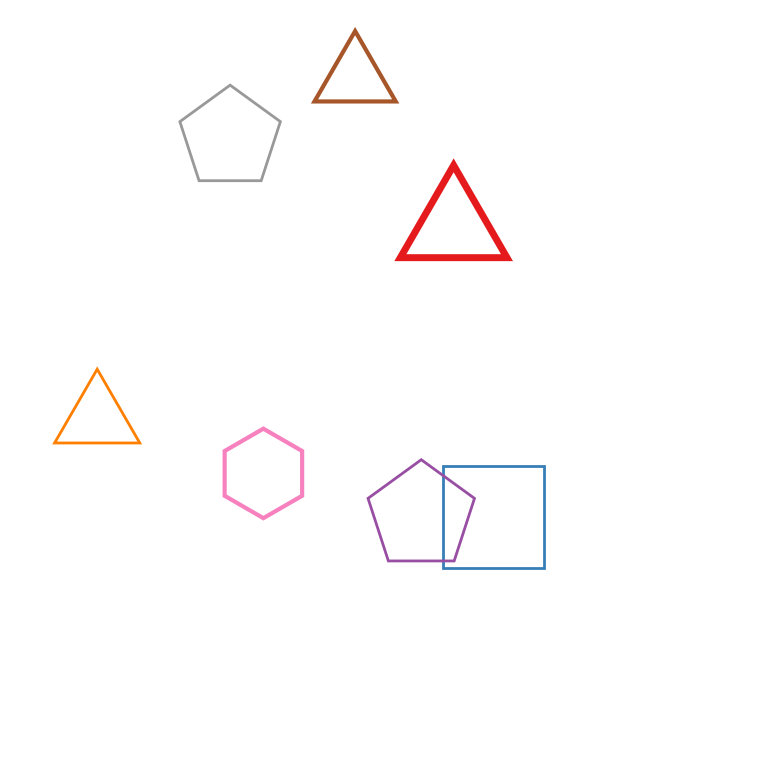[{"shape": "triangle", "thickness": 2.5, "radius": 0.4, "center": [0.589, 0.705]}, {"shape": "square", "thickness": 1, "radius": 0.33, "center": [0.641, 0.328]}, {"shape": "pentagon", "thickness": 1, "radius": 0.36, "center": [0.547, 0.33]}, {"shape": "triangle", "thickness": 1, "radius": 0.32, "center": [0.126, 0.457]}, {"shape": "triangle", "thickness": 1.5, "radius": 0.3, "center": [0.461, 0.899]}, {"shape": "hexagon", "thickness": 1.5, "radius": 0.29, "center": [0.342, 0.385]}, {"shape": "pentagon", "thickness": 1, "radius": 0.34, "center": [0.299, 0.821]}]